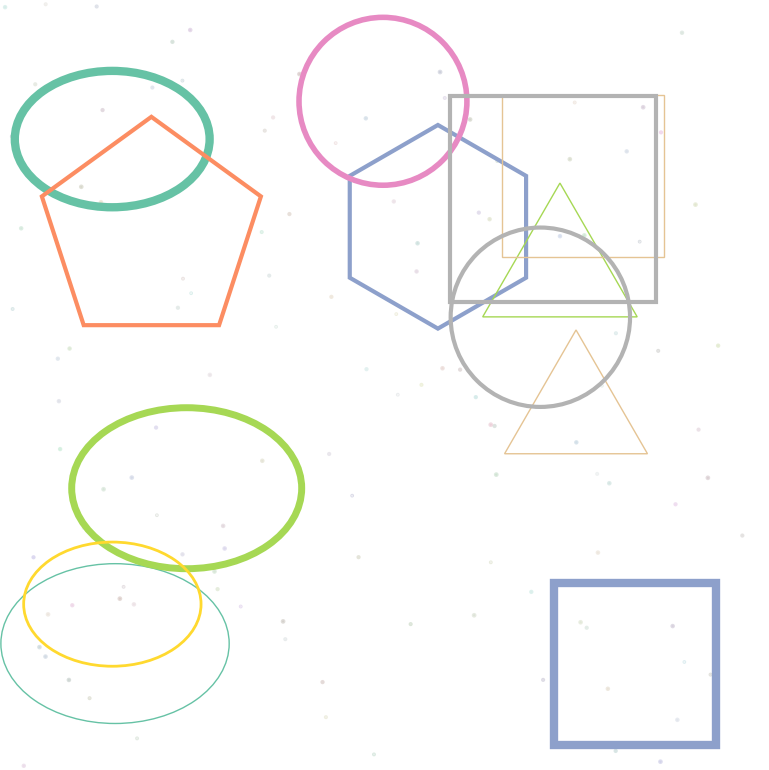[{"shape": "oval", "thickness": 3, "radius": 0.63, "center": [0.146, 0.819]}, {"shape": "oval", "thickness": 0.5, "radius": 0.74, "center": [0.149, 0.164]}, {"shape": "pentagon", "thickness": 1.5, "radius": 0.75, "center": [0.197, 0.699]}, {"shape": "hexagon", "thickness": 1.5, "radius": 0.66, "center": [0.569, 0.705]}, {"shape": "square", "thickness": 3, "radius": 0.53, "center": [0.824, 0.138]}, {"shape": "circle", "thickness": 2, "radius": 0.55, "center": [0.497, 0.868]}, {"shape": "oval", "thickness": 2.5, "radius": 0.75, "center": [0.242, 0.366]}, {"shape": "triangle", "thickness": 0.5, "radius": 0.58, "center": [0.727, 0.646]}, {"shape": "oval", "thickness": 1, "radius": 0.58, "center": [0.146, 0.215]}, {"shape": "square", "thickness": 0.5, "radius": 0.52, "center": [0.757, 0.771]}, {"shape": "triangle", "thickness": 0.5, "radius": 0.54, "center": [0.748, 0.464]}, {"shape": "square", "thickness": 1.5, "radius": 0.67, "center": [0.718, 0.742]}, {"shape": "circle", "thickness": 1.5, "radius": 0.58, "center": [0.702, 0.588]}]